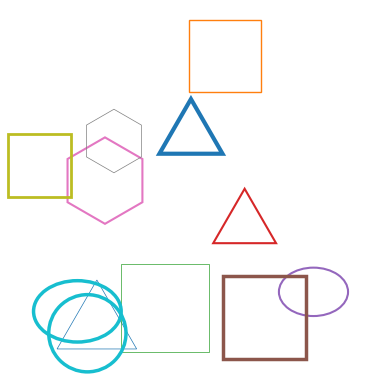[{"shape": "triangle", "thickness": 3, "radius": 0.47, "center": [0.496, 0.648]}, {"shape": "triangle", "thickness": 0.5, "radius": 0.6, "center": [0.252, 0.153]}, {"shape": "square", "thickness": 1, "radius": 0.47, "center": [0.585, 0.855]}, {"shape": "square", "thickness": 0.5, "radius": 0.57, "center": [0.428, 0.2]}, {"shape": "triangle", "thickness": 1.5, "radius": 0.47, "center": [0.635, 0.415]}, {"shape": "oval", "thickness": 1.5, "radius": 0.45, "center": [0.814, 0.242]}, {"shape": "square", "thickness": 2.5, "radius": 0.54, "center": [0.687, 0.176]}, {"shape": "hexagon", "thickness": 1.5, "radius": 0.56, "center": [0.273, 0.531]}, {"shape": "hexagon", "thickness": 0.5, "radius": 0.41, "center": [0.296, 0.634]}, {"shape": "square", "thickness": 2, "radius": 0.41, "center": [0.102, 0.57]}, {"shape": "circle", "thickness": 2.5, "radius": 0.5, "center": [0.227, 0.134]}, {"shape": "oval", "thickness": 2.5, "radius": 0.57, "center": [0.201, 0.191]}]